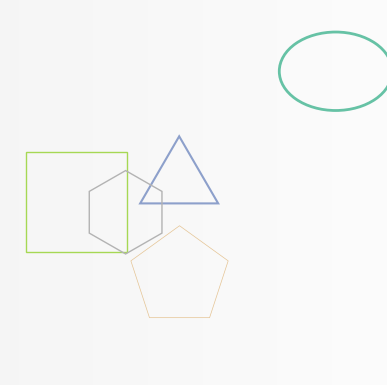[{"shape": "oval", "thickness": 2, "radius": 0.73, "center": [0.866, 0.815]}, {"shape": "triangle", "thickness": 1.5, "radius": 0.58, "center": [0.462, 0.53]}, {"shape": "square", "thickness": 1, "radius": 0.65, "center": [0.196, 0.476]}, {"shape": "pentagon", "thickness": 0.5, "radius": 0.66, "center": [0.463, 0.282]}, {"shape": "hexagon", "thickness": 1, "radius": 0.54, "center": [0.324, 0.449]}]